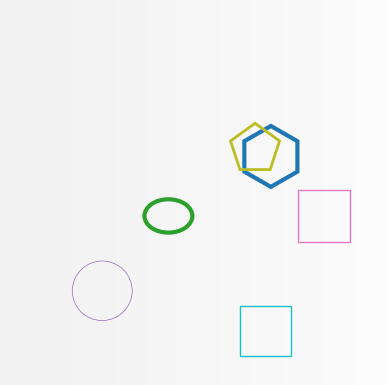[{"shape": "hexagon", "thickness": 3, "radius": 0.4, "center": [0.699, 0.594]}, {"shape": "oval", "thickness": 3, "radius": 0.31, "center": [0.435, 0.439]}, {"shape": "circle", "thickness": 0.5, "radius": 0.39, "center": [0.264, 0.245]}, {"shape": "square", "thickness": 1, "radius": 0.33, "center": [0.837, 0.439]}, {"shape": "pentagon", "thickness": 2, "radius": 0.33, "center": [0.658, 0.613]}, {"shape": "square", "thickness": 1, "radius": 0.32, "center": [0.686, 0.141]}]